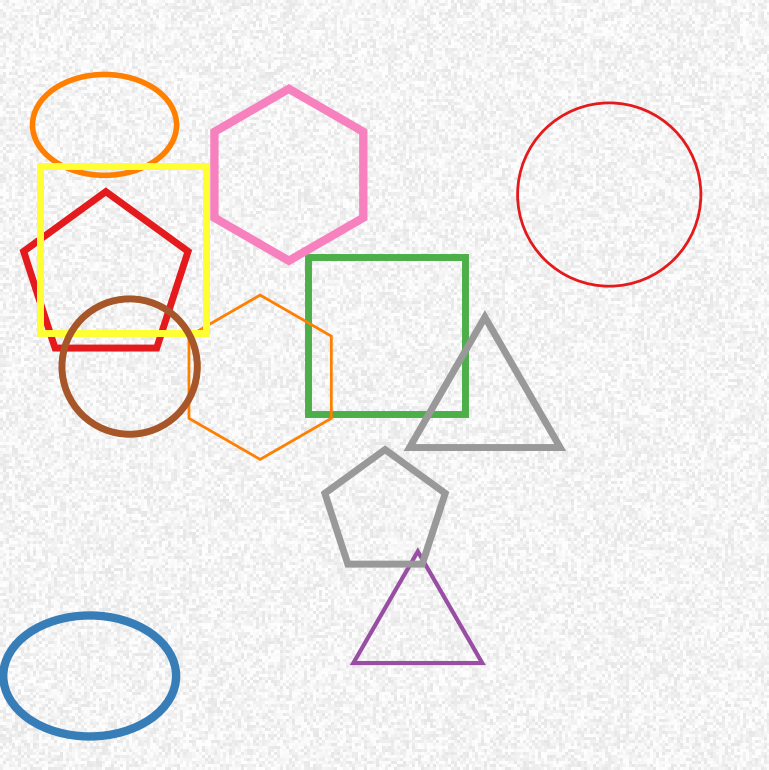[{"shape": "pentagon", "thickness": 2.5, "radius": 0.56, "center": [0.137, 0.639]}, {"shape": "circle", "thickness": 1, "radius": 0.6, "center": [0.791, 0.747]}, {"shape": "oval", "thickness": 3, "radius": 0.56, "center": [0.116, 0.122]}, {"shape": "square", "thickness": 2.5, "radius": 0.51, "center": [0.502, 0.564]}, {"shape": "triangle", "thickness": 1.5, "radius": 0.48, "center": [0.543, 0.187]}, {"shape": "hexagon", "thickness": 1, "radius": 0.53, "center": [0.338, 0.51]}, {"shape": "oval", "thickness": 2, "radius": 0.47, "center": [0.136, 0.838]}, {"shape": "square", "thickness": 2.5, "radius": 0.54, "center": [0.16, 0.676]}, {"shape": "circle", "thickness": 2.5, "radius": 0.44, "center": [0.168, 0.524]}, {"shape": "hexagon", "thickness": 3, "radius": 0.56, "center": [0.375, 0.773]}, {"shape": "pentagon", "thickness": 2.5, "radius": 0.41, "center": [0.5, 0.334]}, {"shape": "triangle", "thickness": 2.5, "radius": 0.56, "center": [0.63, 0.475]}]